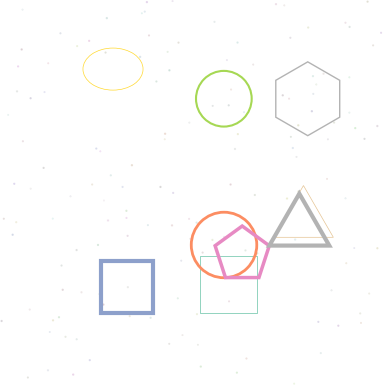[{"shape": "square", "thickness": 0.5, "radius": 0.37, "center": [0.593, 0.26]}, {"shape": "circle", "thickness": 2, "radius": 0.43, "center": [0.582, 0.364]}, {"shape": "square", "thickness": 3, "radius": 0.34, "center": [0.33, 0.255]}, {"shape": "pentagon", "thickness": 2.5, "radius": 0.37, "center": [0.629, 0.339]}, {"shape": "circle", "thickness": 1.5, "radius": 0.36, "center": [0.581, 0.744]}, {"shape": "oval", "thickness": 0.5, "radius": 0.39, "center": [0.294, 0.821]}, {"shape": "triangle", "thickness": 0.5, "radius": 0.45, "center": [0.788, 0.428]}, {"shape": "hexagon", "thickness": 1, "radius": 0.48, "center": [0.799, 0.743]}, {"shape": "triangle", "thickness": 3, "radius": 0.45, "center": [0.777, 0.407]}]